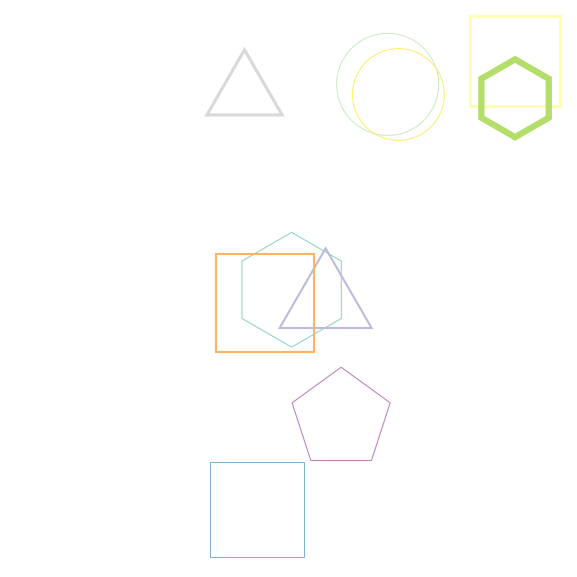[{"shape": "hexagon", "thickness": 0.5, "radius": 0.5, "center": [0.505, 0.497]}, {"shape": "square", "thickness": 1.5, "radius": 0.39, "center": [0.892, 0.893]}, {"shape": "triangle", "thickness": 1, "radius": 0.46, "center": [0.564, 0.477]}, {"shape": "square", "thickness": 0.5, "radius": 0.41, "center": [0.445, 0.117]}, {"shape": "square", "thickness": 1, "radius": 0.42, "center": [0.459, 0.475]}, {"shape": "hexagon", "thickness": 3, "radius": 0.34, "center": [0.892, 0.829]}, {"shape": "triangle", "thickness": 1.5, "radius": 0.38, "center": [0.423, 0.838]}, {"shape": "pentagon", "thickness": 0.5, "radius": 0.45, "center": [0.591, 0.274]}, {"shape": "circle", "thickness": 0.5, "radius": 0.44, "center": [0.671, 0.853]}, {"shape": "circle", "thickness": 0.5, "radius": 0.4, "center": [0.69, 0.836]}]